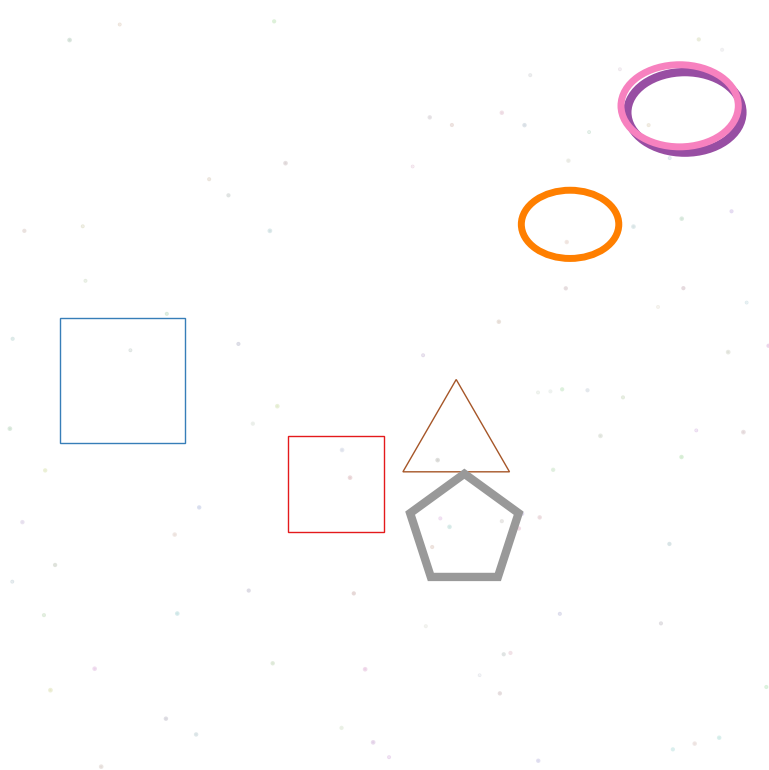[{"shape": "square", "thickness": 0.5, "radius": 0.31, "center": [0.436, 0.372]}, {"shape": "square", "thickness": 0.5, "radius": 0.41, "center": [0.159, 0.506]}, {"shape": "oval", "thickness": 3, "radius": 0.37, "center": [0.889, 0.854]}, {"shape": "oval", "thickness": 2.5, "radius": 0.32, "center": [0.74, 0.709]}, {"shape": "triangle", "thickness": 0.5, "radius": 0.4, "center": [0.592, 0.427]}, {"shape": "oval", "thickness": 2.5, "radius": 0.38, "center": [0.883, 0.863]}, {"shape": "pentagon", "thickness": 3, "radius": 0.37, "center": [0.603, 0.311]}]